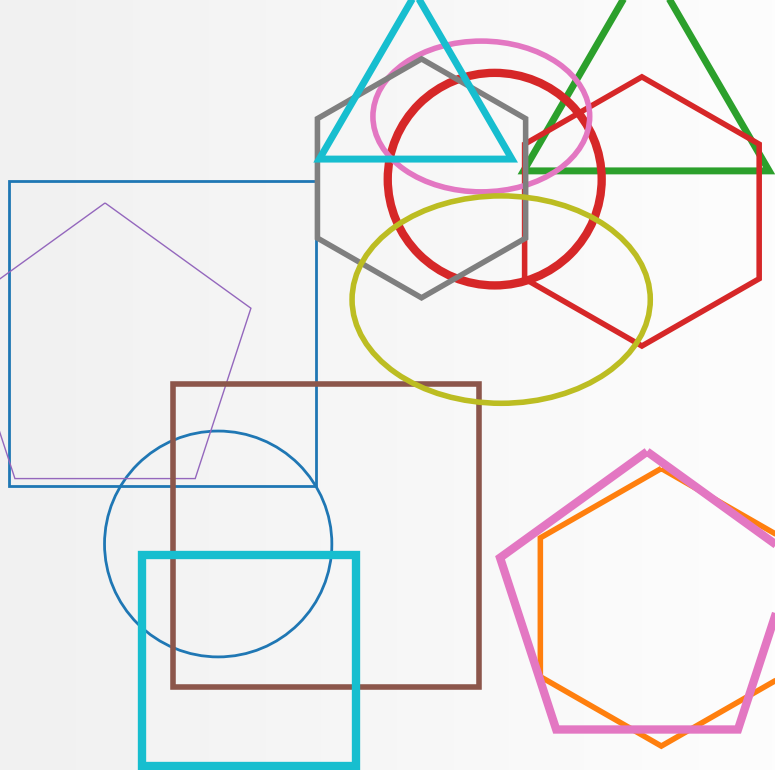[{"shape": "circle", "thickness": 1, "radius": 0.73, "center": [0.282, 0.294]}, {"shape": "square", "thickness": 1, "radius": 0.99, "center": [0.21, 0.567]}, {"shape": "hexagon", "thickness": 2, "radius": 0.9, "center": [0.853, 0.211]}, {"shape": "triangle", "thickness": 2.5, "radius": 0.91, "center": [0.834, 0.87]}, {"shape": "circle", "thickness": 3, "radius": 0.69, "center": [0.638, 0.767]}, {"shape": "hexagon", "thickness": 2, "radius": 0.87, "center": [0.828, 0.725]}, {"shape": "pentagon", "thickness": 0.5, "radius": 0.99, "center": [0.136, 0.539]}, {"shape": "square", "thickness": 2, "radius": 0.99, "center": [0.421, 0.304]}, {"shape": "pentagon", "thickness": 3, "radius": 1.0, "center": [0.835, 0.214]}, {"shape": "oval", "thickness": 2, "radius": 0.7, "center": [0.621, 0.849]}, {"shape": "hexagon", "thickness": 2, "radius": 0.78, "center": [0.544, 0.768]}, {"shape": "oval", "thickness": 2, "radius": 0.96, "center": [0.647, 0.611]}, {"shape": "square", "thickness": 3, "radius": 0.69, "center": [0.321, 0.142]}, {"shape": "triangle", "thickness": 2.5, "radius": 0.72, "center": [0.536, 0.865]}]